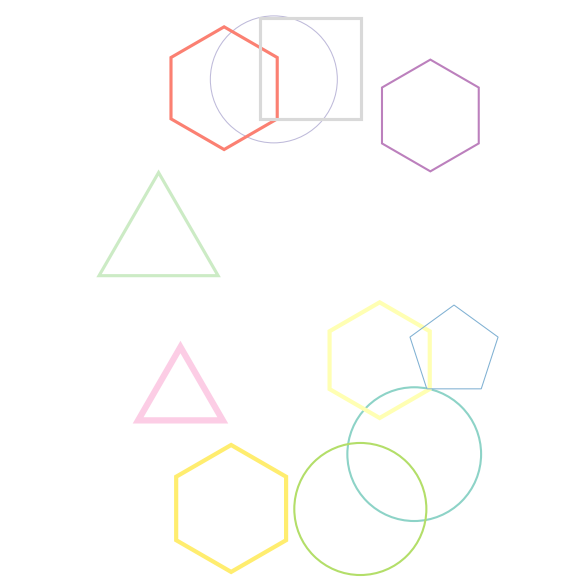[{"shape": "circle", "thickness": 1, "radius": 0.58, "center": [0.717, 0.213]}, {"shape": "hexagon", "thickness": 2, "radius": 0.5, "center": [0.657, 0.375]}, {"shape": "circle", "thickness": 0.5, "radius": 0.55, "center": [0.474, 0.862]}, {"shape": "hexagon", "thickness": 1.5, "radius": 0.53, "center": [0.388, 0.846]}, {"shape": "pentagon", "thickness": 0.5, "radius": 0.4, "center": [0.786, 0.391]}, {"shape": "circle", "thickness": 1, "radius": 0.57, "center": [0.624, 0.118]}, {"shape": "triangle", "thickness": 3, "radius": 0.42, "center": [0.312, 0.314]}, {"shape": "square", "thickness": 1.5, "radius": 0.44, "center": [0.537, 0.88]}, {"shape": "hexagon", "thickness": 1, "radius": 0.48, "center": [0.745, 0.799]}, {"shape": "triangle", "thickness": 1.5, "radius": 0.6, "center": [0.275, 0.581]}, {"shape": "hexagon", "thickness": 2, "radius": 0.55, "center": [0.4, 0.119]}]